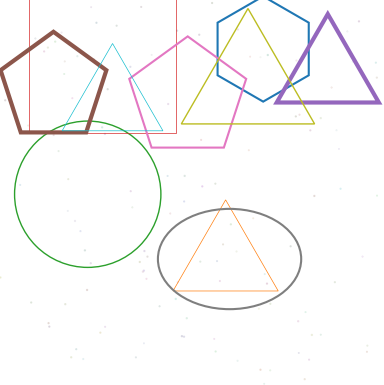[{"shape": "hexagon", "thickness": 1.5, "radius": 0.68, "center": [0.684, 0.873]}, {"shape": "triangle", "thickness": 0.5, "radius": 0.79, "center": [0.586, 0.323]}, {"shape": "circle", "thickness": 1, "radius": 0.95, "center": [0.228, 0.495]}, {"shape": "square", "thickness": 0.5, "radius": 0.96, "center": [0.267, 0.845]}, {"shape": "triangle", "thickness": 3, "radius": 0.77, "center": [0.851, 0.81]}, {"shape": "pentagon", "thickness": 3, "radius": 0.72, "center": [0.139, 0.773]}, {"shape": "pentagon", "thickness": 1.5, "radius": 0.8, "center": [0.488, 0.746]}, {"shape": "oval", "thickness": 1.5, "radius": 0.93, "center": [0.596, 0.327]}, {"shape": "triangle", "thickness": 1, "radius": 1.0, "center": [0.644, 0.778]}, {"shape": "triangle", "thickness": 0.5, "radius": 0.76, "center": [0.292, 0.736]}]